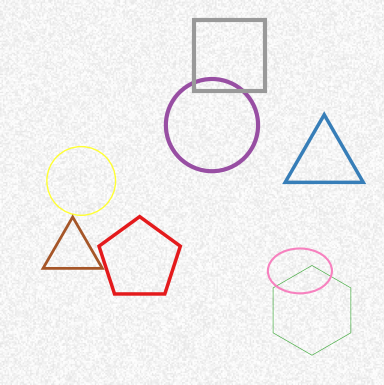[{"shape": "pentagon", "thickness": 2.5, "radius": 0.56, "center": [0.363, 0.326]}, {"shape": "triangle", "thickness": 2.5, "radius": 0.59, "center": [0.842, 0.585]}, {"shape": "hexagon", "thickness": 0.5, "radius": 0.58, "center": [0.81, 0.194]}, {"shape": "circle", "thickness": 3, "radius": 0.6, "center": [0.551, 0.675]}, {"shape": "circle", "thickness": 1, "radius": 0.45, "center": [0.211, 0.53]}, {"shape": "triangle", "thickness": 2, "radius": 0.44, "center": [0.189, 0.347]}, {"shape": "oval", "thickness": 1.5, "radius": 0.42, "center": [0.779, 0.296]}, {"shape": "square", "thickness": 3, "radius": 0.47, "center": [0.596, 0.855]}]